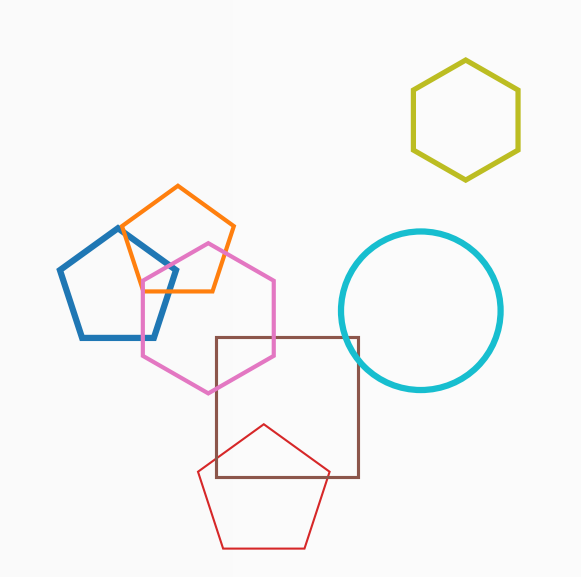[{"shape": "pentagon", "thickness": 3, "radius": 0.53, "center": [0.203, 0.499]}, {"shape": "pentagon", "thickness": 2, "radius": 0.51, "center": [0.306, 0.576]}, {"shape": "pentagon", "thickness": 1, "radius": 0.6, "center": [0.454, 0.145]}, {"shape": "square", "thickness": 1.5, "radius": 0.61, "center": [0.494, 0.294]}, {"shape": "hexagon", "thickness": 2, "radius": 0.65, "center": [0.358, 0.448]}, {"shape": "hexagon", "thickness": 2.5, "radius": 0.52, "center": [0.801, 0.791]}, {"shape": "circle", "thickness": 3, "radius": 0.69, "center": [0.724, 0.461]}]